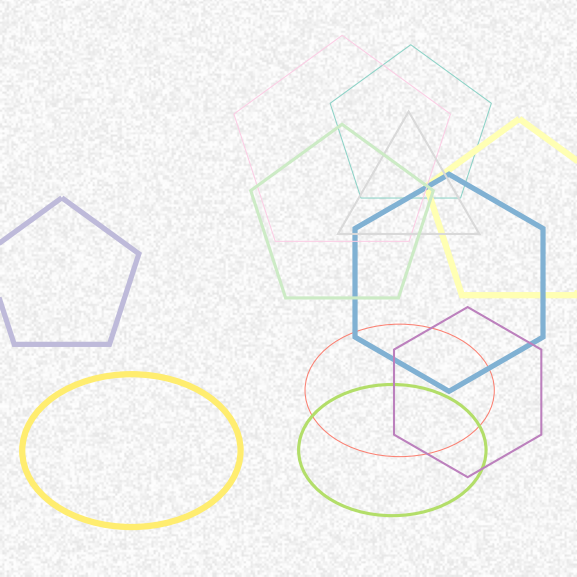[{"shape": "pentagon", "thickness": 0.5, "radius": 0.73, "center": [0.711, 0.775]}, {"shape": "pentagon", "thickness": 3, "radius": 0.84, "center": [0.899, 0.625]}, {"shape": "pentagon", "thickness": 2.5, "radius": 0.7, "center": [0.107, 0.516]}, {"shape": "oval", "thickness": 0.5, "radius": 0.82, "center": [0.692, 0.323]}, {"shape": "hexagon", "thickness": 2.5, "radius": 0.94, "center": [0.778, 0.509]}, {"shape": "oval", "thickness": 1.5, "radius": 0.81, "center": [0.679, 0.22]}, {"shape": "pentagon", "thickness": 0.5, "radius": 0.99, "center": [0.593, 0.741]}, {"shape": "triangle", "thickness": 1, "radius": 0.71, "center": [0.708, 0.665]}, {"shape": "hexagon", "thickness": 1, "radius": 0.74, "center": [0.81, 0.32]}, {"shape": "pentagon", "thickness": 1.5, "radius": 0.83, "center": [0.592, 0.618]}, {"shape": "oval", "thickness": 3, "radius": 0.95, "center": [0.228, 0.219]}]